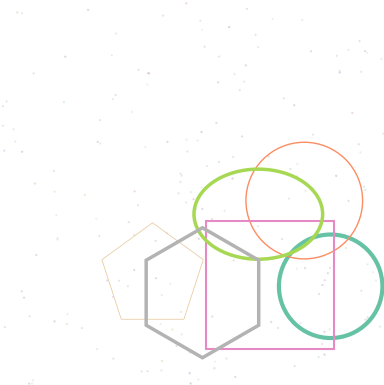[{"shape": "circle", "thickness": 3, "radius": 0.67, "center": [0.859, 0.256]}, {"shape": "circle", "thickness": 1, "radius": 0.76, "center": [0.79, 0.479]}, {"shape": "square", "thickness": 1.5, "radius": 0.83, "center": [0.701, 0.259]}, {"shape": "oval", "thickness": 2.5, "radius": 0.84, "center": [0.671, 0.444]}, {"shape": "pentagon", "thickness": 0.5, "radius": 0.69, "center": [0.396, 0.283]}, {"shape": "hexagon", "thickness": 2.5, "radius": 0.84, "center": [0.526, 0.24]}]